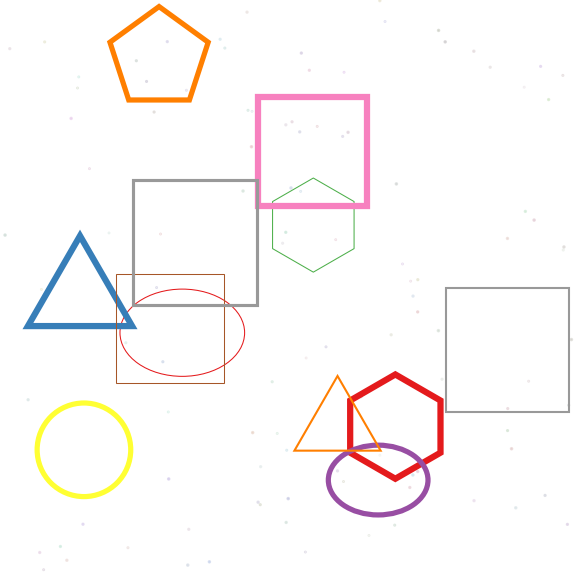[{"shape": "hexagon", "thickness": 3, "radius": 0.45, "center": [0.685, 0.26]}, {"shape": "oval", "thickness": 0.5, "radius": 0.54, "center": [0.316, 0.423]}, {"shape": "triangle", "thickness": 3, "radius": 0.52, "center": [0.139, 0.487]}, {"shape": "hexagon", "thickness": 0.5, "radius": 0.41, "center": [0.543, 0.609]}, {"shape": "oval", "thickness": 2.5, "radius": 0.43, "center": [0.655, 0.168]}, {"shape": "pentagon", "thickness": 2.5, "radius": 0.45, "center": [0.275, 0.898]}, {"shape": "triangle", "thickness": 1, "radius": 0.43, "center": [0.584, 0.262]}, {"shape": "circle", "thickness": 2.5, "radius": 0.41, "center": [0.145, 0.22]}, {"shape": "square", "thickness": 0.5, "radius": 0.47, "center": [0.294, 0.43]}, {"shape": "square", "thickness": 3, "radius": 0.47, "center": [0.541, 0.737]}, {"shape": "square", "thickness": 1, "radius": 0.53, "center": [0.878, 0.393]}, {"shape": "square", "thickness": 1.5, "radius": 0.54, "center": [0.337, 0.579]}]